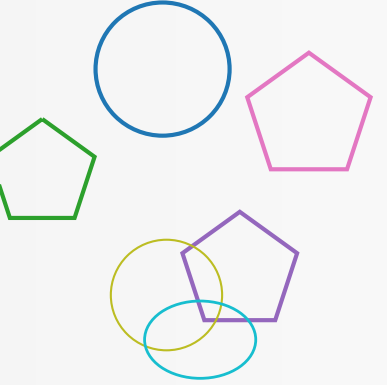[{"shape": "circle", "thickness": 3, "radius": 0.86, "center": [0.42, 0.821]}, {"shape": "pentagon", "thickness": 3, "radius": 0.71, "center": [0.109, 0.549]}, {"shape": "pentagon", "thickness": 3, "radius": 0.78, "center": [0.619, 0.294]}, {"shape": "pentagon", "thickness": 3, "radius": 0.84, "center": [0.797, 0.696]}, {"shape": "circle", "thickness": 1.5, "radius": 0.72, "center": [0.43, 0.234]}, {"shape": "oval", "thickness": 2, "radius": 0.72, "center": [0.517, 0.118]}]